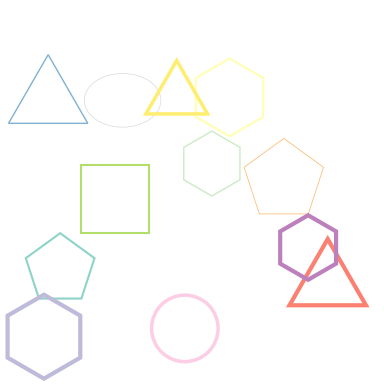[{"shape": "pentagon", "thickness": 1.5, "radius": 0.47, "center": [0.156, 0.3]}, {"shape": "hexagon", "thickness": 1.5, "radius": 0.51, "center": [0.596, 0.747]}, {"shape": "hexagon", "thickness": 3, "radius": 0.54, "center": [0.114, 0.126]}, {"shape": "triangle", "thickness": 3, "radius": 0.57, "center": [0.851, 0.264]}, {"shape": "triangle", "thickness": 1, "radius": 0.59, "center": [0.125, 0.739]}, {"shape": "pentagon", "thickness": 0.5, "radius": 0.54, "center": [0.737, 0.532]}, {"shape": "square", "thickness": 1.5, "radius": 0.44, "center": [0.298, 0.483]}, {"shape": "circle", "thickness": 2.5, "radius": 0.43, "center": [0.48, 0.147]}, {"shape": "oval", "thickness": 0.5, "radius": 0.5, "center": [0.318, 0.739]}, {"shape": "hexagon", "thickness": 3, "radius": 0.42, "center": [0.8, 0.357]}, {"shape": "hexagon", "thickness": 1, "radius": 0.42, "center": [0.55, 0.575]}, {"shape": "triangle", "thickness": 2.5, "radius": 0.46, "center": [0.459, 0.75]}]